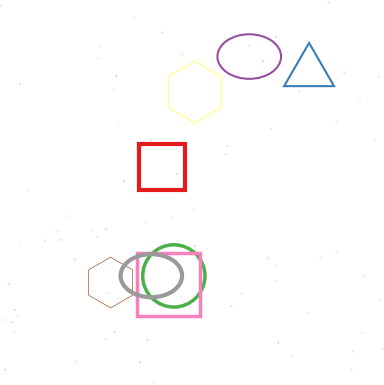[{"shape": "square", "thickness": 3, "radius": 0.3, "center": [0.42, 0.566]}, {"shape": "triangle", "thickness": 1.5, "radius": 0.37, "center": [0.803, 0.814]}, {"shape": "circle", "thickness": 2.5, "radius": 0.4, "center": [0.452, 0.283]}, {"shape": "oval", "thickness": 1.5, "radius": 0.41, "center": [0.647, 0.853]}, {"shape": "hexagon", "thickness": 0.5, "radius": 0.4, "center": [0.506, 0.761]}, {"shape": "hexagon", "thickness": 0.5, "radius": 0.33, "center": [0.287, 0.266]}, {"shape": "square", "thickness": 2.5, "radius": 0.41, "center": [0.438, 0.261]}, {"shape": "oval", "thickness": 3, "radius": 0.4, "center": [0.393, 0.284]}]